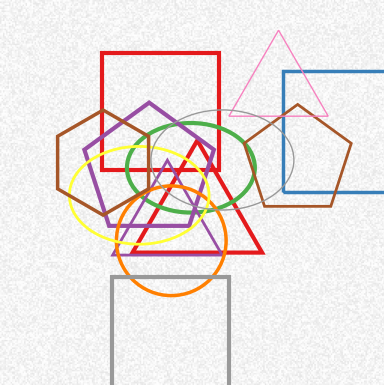[{"shape": "square", "thickness": 3, "radius": 0.76, "center": [0.416, 0.71]}, {"shape": "triangle", "thickness": 3, "radius": 0.97, "center": [0.512, 0.441]}, {"shape": "square", "thickness": 2.5, "radius": 0.78, "center": [0.891, 0.658]}, {"shape": "oval", "thickness": 3, "radius": 0.83, "center": [0.496, 0.564]}, {"shape": "triangle", "thickness": 2, "radius": 0.82, "center": [0.435, 0.42]}, {"shape": "pentagon", "thickness": 3, "radius": 0.88, "center": [0.387, 0.556]}, {"shape": "circle", "thickness": 2.5, "radius": 0.71, "center": [0.445, 0.375]}, {"shape": "oval", "thickness": 2, "radius": 0.91, "center": [0.362, 0.493]}, {"shape": "hexagon", "thickness": 2.5, "radius": 0.68, "center": [0.268, 0.578]}, {"shape": "pentagon", "thickness": 2, "radius": 0.73, "center": [0.773, 0.582]}, {"shape": "triangle", "thickness": 1, "radius": 0.74, "center": [0.724, 0.773]}, {"shape": "square", "thickness": 3, "radius": 0.76, "center": [0.444, 0.128]}, {"shape": "oval", "thickness": 1, "radius": 0.93, "center": [0.578, 0.585]}]